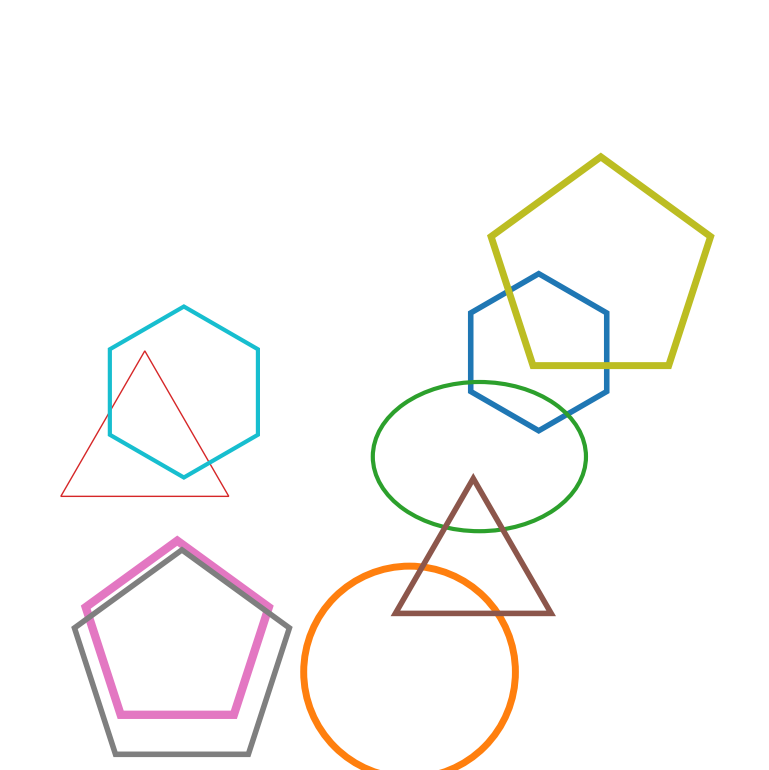[{"shape": "hexagon", "thickness": 2, "radius": 0.51, "center": [0.7, 0.543]}, {"shape": "circle", "thickness": 2.5, "radius": 0.69, "center": [0.532, 0.127]}, {"shape": "oval", "thickness": 1.5, "radius": 0.69, "center": [0.623, 0.407]}, {"shape": "triangle", "thickness": 0.5, "radius": 0.63, "center": [0.188, 0.418]}, {"shape": "triangle", "thickness": 2, "radius": 0.58, "center": [0.615, 0.262]}, {"shape": "pentagon", "thickness": 3, "radius": 0.63, "center": [0.23, 0.173]}, {"shape": "pentagon", "thickness": 2, "radius": 0.73, "center": [0.236, 0.139]}, {"shape": "pentagon", "thickness": 2.5, "radius": 0.75, "center": [0.78, 0.646]}, {"shape": "hexagon", "thickness": 1.5, "radius": 0.56, "center": [0.239, 0.491]}]